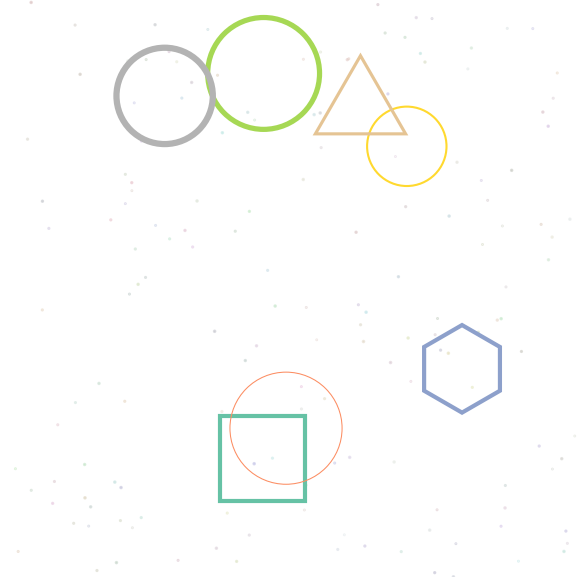[{"shape": "square", "thickness": 2, "radius": 0.37, "center": [0.454, 0.205]}, {"shape": "circle", "thickness": 0.5, "radius": 0.49, "center": [0.495, 0.258]}, {"shape": "hexagon", "thickness": 2, "radius": 0.38, "center": [0.8, 0.36]}, {"shape": "circle", "thickness": 2.5, "radius": 0.48, "center": [0.456, 0.872]}, {"shape": "circle", "thickness": 1, "radius": 0.34, "center": [0.704, 0.746]}, {"shape": "triangle", "thickness": 1.5, "radius": 0.45, "center": [0.624, 0.812]}, {"shape": "circle", "thickness": 3, "radius": 0.42, "center": [0.285, 0.833]}]